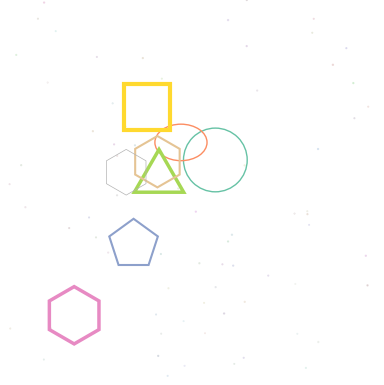[{"shape": "circle", "thickness": 1, "radius": 0.41, "center": [0.559, 0.585]}, {"shape": "oval", "thickness": 1, "radius": 0.34, "center": [0.47, 0.63]}, {"shape": "pentagon", "thickness": 1.5, "radius": 0.33, "center": [0.347, 0.365]}, {"shape": "hexagon", "thickness": 2.5, "radius": 0.37, "center": [0.193, 0.181]}, {"shape": "triangle", "thickness": 2.5, "radius": 0.37, "center": [0.413, 0.538]}, {"shape": "square", "thickness": 3, "radius": 0.3, "center": [0.382, 0.722]}, {"shape": "hexagon", "thickness": 1.5, "radius": 0.33, "center": [0.409, 0.58]}, {"shape": "hexagon", "thickness": 0.5, "radius": 0.3, "center": [0.328, 0.553]}]